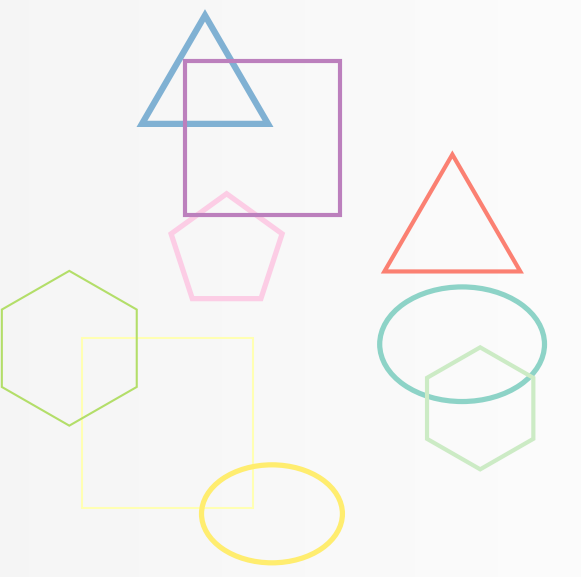[{"shape": "oval", "thickness": 2.5, "radius": 0.71, "center": [0.795, 0.403]}, {"shape": "square", "thickness": 1, "radius": 0.74, "center": [0.288, 0.266]}, {"shape": "triangle", "thickness": 2, "radius": 0.68, "center": [0.778, 0.597]}, {"shape": "triangle", "thickness": 3, "radius": 0.63, "center": [0.353, 0.847]}, {"shape": "hexagon", "thickness": 1, "radius": 0.67, "center": [0.119, 0.396]}, {"shape": "pentagon", "thickness": 2.5, "radius": 0.5, "center": [0.39, 0.563]}, {"shape": "square", "thickness": 2, "radius": 0.67, "center": [0.451, 0.76]}, {"shape": "hexagon", "thickness": 2, "radius": 0.53, "center": [0.826, 0.292]}, {"shape": "oval", "thickness": 2.5, "radius": 0.61, "center": [0.468, 0.109]}]